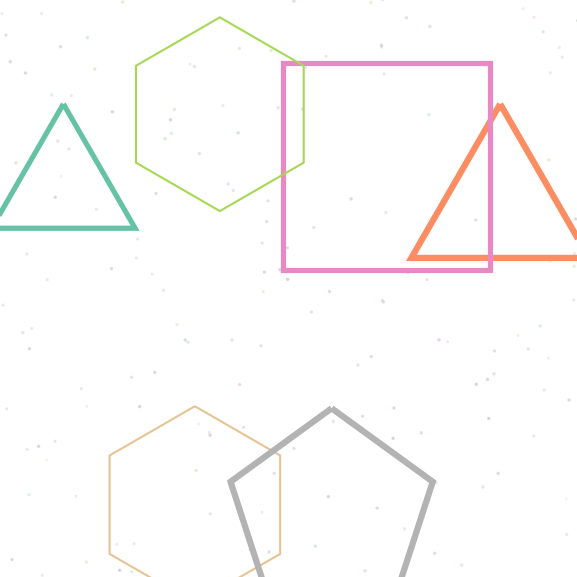[{"shape": "triangle", "thickness": 2.5, "radius": 0.72, "center": [0.11, 0.676]}, {"shape": "triangle", "thickness": 3, "radius": 0.89, "center": [0.866, 0.641]}, {"shape": "square", "thickness": 2.5, "radius": 0.9, "center": [0.669, 0.711]}, {"shape": "hexagon", "thickness": 1, "radius": 0.84, "center": [0.381, 0.801]}, {"shape": "hexagon", "thickness": 1, "radius": 0.85, "center": [0.337, 0.125]}, {"shape": "pentagon", "thickness": 3, "radius": 0.92, "center": [0.574, 0.108]}]